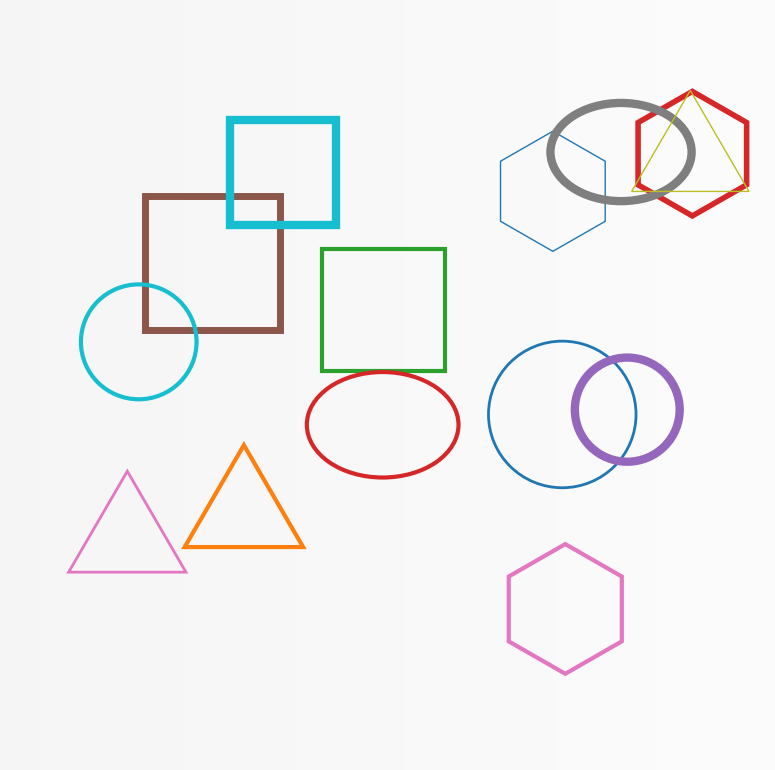[{"shape": "hexagon", "thickness": 0.5, "radius": 0.39, "center": [0.713, 0.752]}, {"shape": "circle", "thickness": 1, "radius": 0.48, "center": [0.725, 0.462]}, {"shape": "triangle", "thickness": 1.5, "radius": 0.44, "center": [0.315, 0.334]}, {"shape": "square", "thickness": 1.5, "radius": 0.4, "center": [0.495, 0.597]}, {"shape": "oval", "thickness": 1.5, "radius": 0.49, "center": [0.494, 0.448]}, {"shape": "hexagon", "thickness": 2, "radius": 0.4, "center": [0.893, 0.8]}, {"shape": "circle", "thickness": 3, "radius": 0.34, "center": [0.809, 0.468]}, {"shape": "square", "thickness": 2.5, "radius": 0.43, "center": [0.274, 0.659]}, {"shape": "triangle", "thickness": 1, "radius": 0.44, "center": [0.164, 0.301]}, {"shape": "hexagon", "thickness": 1.5, "radius": 0.42, "center": [0.729, 0.209]}, {"shape": "oval", "thickness": 3, "radius": 0.46, "center": [0.801, 0.803]}, {"shape": "triangle", "thickness": 0.5, "radius": 0.44, "center": [0.891, 0.795]}, {"shape": "square", "thickness": 3, "radius": 0.34, "center": [0.366, 0.776]}, {"shape": "circle", "thickness": 1.5, "radius": 0.37, "center": [0.179, 0.556]}]